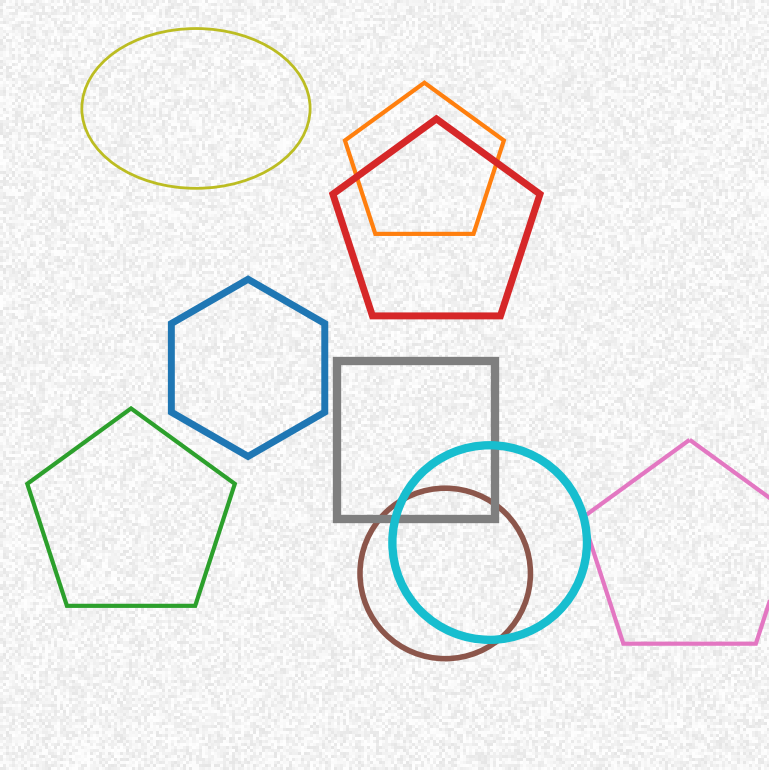[{"shape": "hexagon", "thickness": 2.5, "radius": 0.58, "center": [0.322, 0.522]}, {"shape": "pentagon", "thickness": 1.5, "radius": 0.54, "center": [0.551, 0.784]}, {"shape": "pentagon", "thickness": 1.5, "radius": 0.71, "center": [0.17, 0.328]}, {"shape": "pentagon", "thickness": 2.5, "radius": 0.71, "center": [0.567, 0.704]}, {"shape": "circle", "thickness": 2, "radius": 0.55, "center": [0.578, 0.255]}, {"shape": "pentagon", "thickness": 1.5, "radius": 0.73, "center": [0.896, 0.282]}, {"shape": "square", "thickness": 3, "radius": 0.52, "center": [0.54, 0.428]}, {"shape": "oval", "thickness": 1, "radius": 0.74, "center": [0.255, 0.859]}, {"shape": "circle", "thickness": 3, "radius": 0.63, "center": [0.636, 0.295]}]